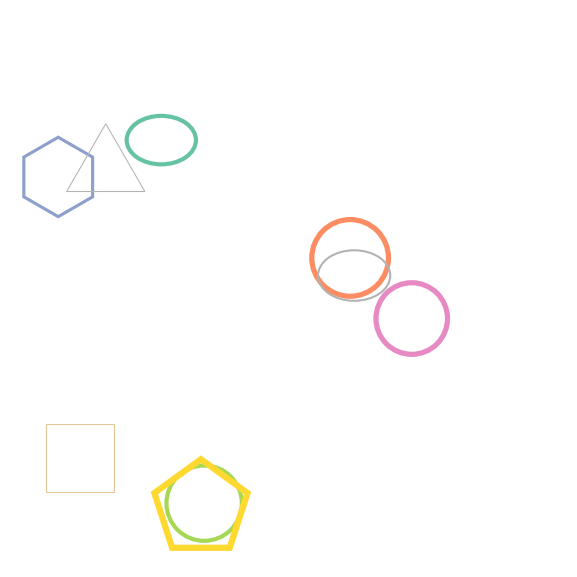[{"shape": "oval", "thickness": 2, "radius": 0.3, "center": [0.279, 0.757]}, {"shape": "circle", "thickness": 2.5, "radius": 0.33, "center": [0.606, 0.553]}, {"shape": "hexagon", "thickness": 1.5, "radius": 0.34, "center": [0.101, 0.693]}, {"shape": "circle", "thickness": 2.5, "radius": 0.31, "center": [0.713, 0.448]}, {"shape": "circle", "thickness": 2, "radius": 0.33, "center": [0.354, 0.128]}, {"shape": "pentagon", "thickness": 3, "radius": 0.42, "center": [0.348, 0.119]}, {"shape": "square", "thickness": 0.5, "radius": 0.29, "center": [0.139, 0.206]}, {"shape": "triangle", "thickness": 0.5, "radius": 0.39, "center": [0.183, 0.707]}, {"shape": "oval", "thickness": 1, "radius": 0.31, "center": [0.613, 0.522]}]